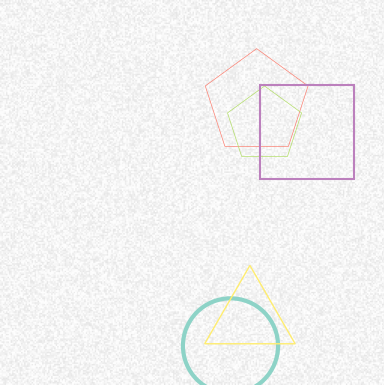[{"shape": "circle", "thickness": 3, "radius": 0.62, "center": [0.599, 0.102]}, {"shape": "pentagon", "thickness": 0.5, "radius": 0.7, "center": [0.667, 0.733]}, {"shape": "pentagon", "thickness": 0.5, "radius": 0.51, "center": [0.687, 0.675]}, {"shape": "square", "thickness": 1.5, "radius": 0.61, "center": [0.796, 0.657]}, {"shape": "triangle", "thickness": 1, "radius": 0.68, "center": [0.649, 0.175]}]